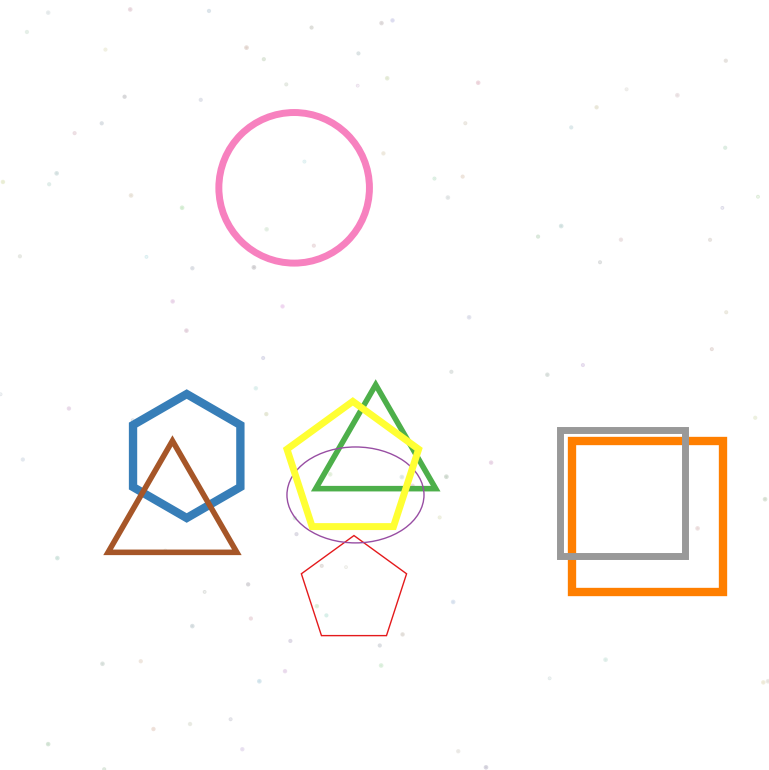[{"shape": "pentagon", "thickness": 0.5, "radius": 0.36, "center": [0.46, 0.233]}, {"shape": "hexagon", "thickness": 3, "radius": 0.4, "center": [0.242, 0.408]}, {"shape": "triangle", "thickness": 2, "radius": 0.45, "center": [0.488, 0.41]}, {"shape": "oval", "thickness": 0.5, "radius": 0.44, "center": [0.462, 0.357]}, {"shape": "square", "thickness": 3, "radius": 0.49, "center": [0.841, 0.33]}, {"shape": "pentagon", "thickness": 2.5, "radius": 0.45, "center": [0.458, 0.389]}, {"shape": "triangle", "thickness": 2, "radius": 0.48, "center": [0.224, 0.331]}, {"shape": "circle", "thickness": 2.5, "radius": 0.49, "center": [0.382, 0.756]}, {"shape": "square", "thickness": 2.5, "radius": 0.41, "center": [0.808, 0.36]}]